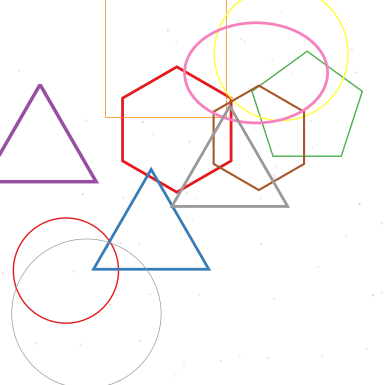[{"shape": "hexagon", "thickness": 2, "radius": 0.81, "center": [0.459, 0.664]}, {"shape": "circle", "thickness": 1, "radius": 0.68, "center": [0.171, 0.297]}, {"shape": "triangle", "thickness": 2, "radius": 0.86, "center": [0.393, 0.387]}, {"shape": "pentagon", "thickness": 1, "radius": 0.75, "center": [0.798, 0.716]}, {"shape": "triangle", "thickness": 2.5, "radius": 0.84, "center": [0.104, 0.612]}, {"shape": "square", "thickness": 0.5, "radius": 0.78, "center": [0.429, 0.852]}, {"shape": "circle", "thickness": 1, "radius": 0.87, "center": [0.73, 0.861]}, {"shape": "hexagon", "thickness": 1.5, "radius": 0.68, "center": [0.672, 0.642]}, {"shape": "oval", "thickness": 2, "radius": 0.93, "center": [0.665, 0.811]}, {"shape": "triangle", "thickness": 2, "radius": 0.87, "center": [0.597, 0.551]}, {"shape": "circle", "thickness": 0.5, "radius": 0.97, "center": [0.224, 0.185]}]